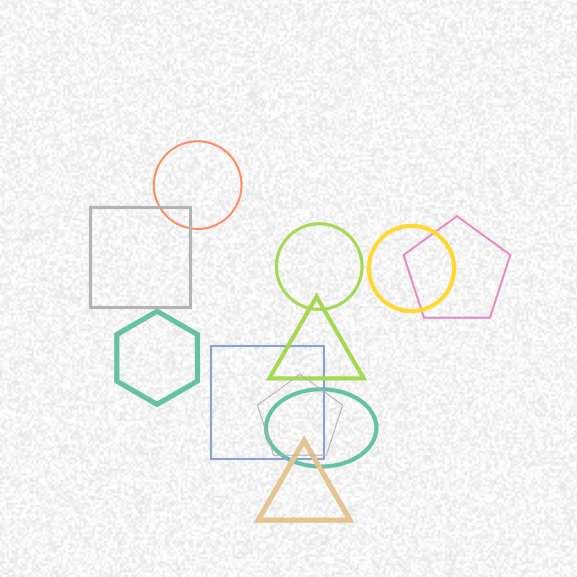[{"shape": "hexagon", "thickness": 2.5, "radius": 0.4, "center": [0.272, 0.38]}, {"shape": "oval", "thickness": 2, "radius": 0.48, "center": [0.556, 0.258]}, {"shape": "circle", "thickness": 1, "radius": 0.38, "center": [0.342, 0.679]}, {"shape": "square", "thickness": 1, "radius": 0.49, "center": [0.463, 0.302]}, {"shape": "pentagon", "thickness": 1, "radius": 0.49, "center": [0.791, 0.528]}, {"shape": "circle", "thickness": 1.5, "radius": 0.37, "center": [0.553, 0.538]}, {"shape": "triangle", "thickness": 2, "radius": 0.47, "center": [0.548, 0.391]}, {"shape": "circle", "thickness": 2, "radius": 0.37, "center": [0.713, 0.534]}, {"shape": "triangle", "thickness": 2.5, "radius": 0.46, "center": [0.527, 0.144]}, {"shape": "square", "thickness": 1.5, "radius": 0.43, "center": [0.242, 0.554]}, {"shape": "pentagon", "thickness": 0.5, "radius": 0.39, "center": [0.52, 0.274]}]